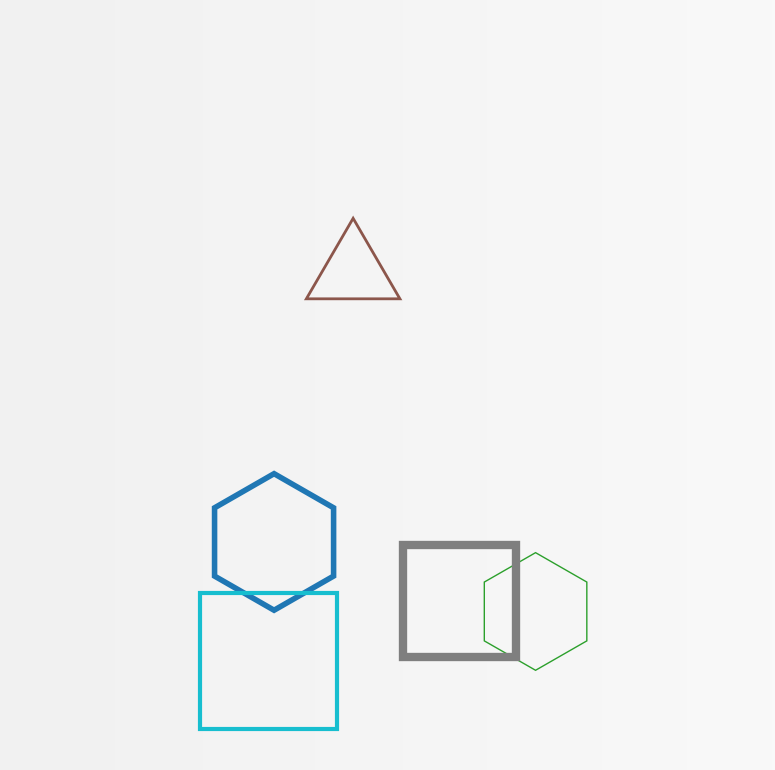[{"shape": "hexagon", "thickness": 2, "radius": 0.44, "center": [0.354, 0.296]}, {"shape": "hexagon", "thickness": 0.5, "radius": 0.38, "center": [0.691, 0.206]}, {"shape": "triangle", "thickness": 1, "radius": 0.35, "center": [0.456, 0.647]}, {"shape": "square", "thickness": 3, "radius": 0.37, "center": [0.593, 0.219]}, {"shape": "square", "thickness": 1.5, "radius": 0.44, "center": [0.346, 0.142]}]